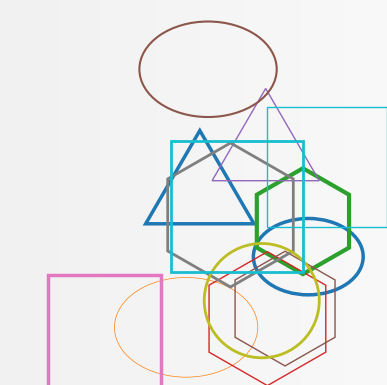[{"shape": "oval", "thickness": 2.5, "radius": 0.71, "center": [0.796, 0.333]}, {"shape": "triangle", "thickness": 2.5, "radius": 0.81, "center": [0.516, 0.499]}, {"shape": "oval", "thickness": 0.5, "radius": 0.92, "center": [0.48, 0.15]}, {"shape": "hexagon", "thickness": 3, "radius": 0.69, "center": [0.782, 0.425]}, {"shape": "hexagon", "thickness": 1, "radius": 0.87, "center": [0.69, 0.172]}, {"shape": "triangle", "thickness": 1, "radius": 0.8, "center": [0.686, 0.61]}, {"shape": "oval", "thickness": 1.5, "radius": 0.89, "center": [0.537, 0.82]}, {"shape": "hexagon", "thickness": 1, "radius": 0.74, "center": [0.736, 0.198]}, {"shape": "square", "thickness": 2.5, "radius": 0.73, "center": [0.269, 0.141]}, {"shape": "hexagon", "thickness": 2, "radius": 0.94, "center": [0.595, 0.442]}, {"shape": "circle", "thickness": 2, "radius": 0.74, "center": [0.675, 0.219]}, {"shape": "square", "thickness": 2, "radius": 0.85, "center": [0.612, 0.464]}, {"shape": "square", "thickness": 1, "radius": 0.78, "center": [0.844, 0.566]}]